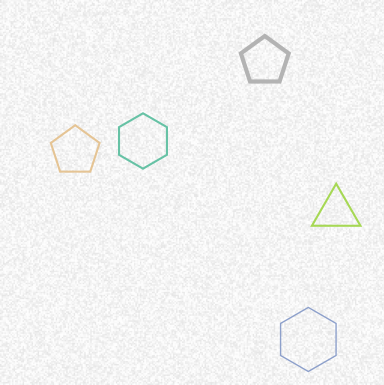[{"shape": "hexagon", "thickness": 1.5, "radius": 0.36, "center": [0.371, 0.634]}, {"shape": "hexagon", "thickness": 1, "radius": 0.42, "center": [0.801, 0.118]}, {"shape": "triangle", "thickness": 1.5, "radius": 0.36, "center": [0.873, 0.45]}, {"shape": "pentagon", "thickness": 1.5, "radius": 0.33, "center": [0.195, 0.608]}, {"shape": "pentagon", "thickness": 3, "radius": 0.33, "center": [0.688, 0.841]}]